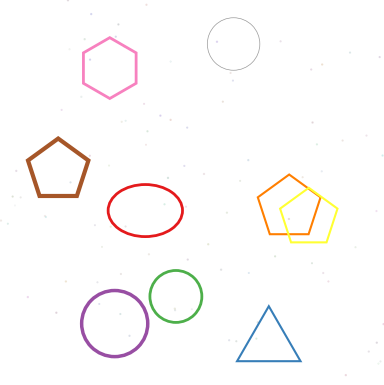[{"shape": "oval", "thickness": 2, "radius": 0.48, "center": [0.377, 0.453]}, {"shape": "triangle", "thickness": 1.5, "radius": 0.48, "center": [0.698, 0.109]}, {"shape": "circle", "thickness": 2, "radius": 0.34, "center": [0.457, 0.23]}, {"shape": "circle", "thickness": 2.5, "radius": 0.43, "center": [0.298, 0.16]}, {"shape": "pentagon", "thickness": 1.5, "radius": 0.43, "center": [0.751, 0.461]}, {"shape": "pentagon", "thickness": 1.5, "radius": 0.39, "center": [0.802, 0.434]}, {"shape": "pentagon", "thickness": 3, "radius": 0.41, "center": [0.151, 0.558]}, {"shape": "hexagon", "thickness": 2, "radius": 0.4, "center": [0.285, 0.823]}, {"shape": "circle", "thickness": 0.5, "radius": 0.34, "center": [0.607, 0.886]}]